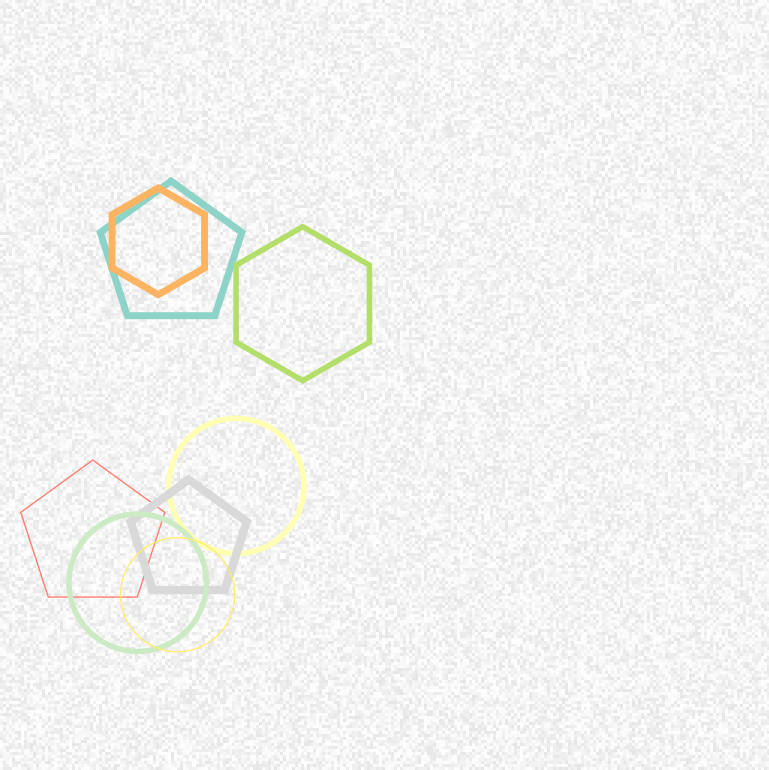[{"shape": "pentagon", "thickness": 2.5, "radius": 0.48, "center": [0.222, 0.668]}, {"shape": "circle", "thickness": 2, "radius": 0.44, "center": [0.307, 0.369]}, {"shape": "pentagon", "thickness": 0.5, "radius": 0.49, "center": [0.121, 0.304]}, {"shape": "hexagon", "thickness": 2.5, "radius": 0.35, "center": [0.206, 0.687]}, {"shape": "hexagon", "thickness": 2, "radius": 0.5, "center": [0.393, 0.606]}, {"shape": "pentagon", "thickness": 3, "radius": 0.4, "center": [0.245, 0.298]}, {"shape": "circle", "thickness": 2, "radius": 0.45, "center": [0.179, 0.243]}, {"shape": "circle", "thickness": 0.5, "radius": 0.37, "center": [0.231, 0.228]}]